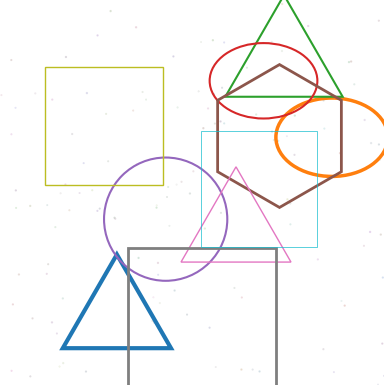[{"shape": "triangle", "thickness": 3, "radius": 0.81, "center": [0.304, 0.177]}, {"shape": "oval", "thickness": 2.5, "radius": 0.73, "center": [0.862, 0.644]}, {"shape": "triangle", "thickness": 1.5, "radius": 0.88, "center": [0.738, 0.837]}, {"shape": "oval", "thickness": 1.5, "radius": 0.7, "center": [0.684, 0.79]}, {"shape": "circle", "thickness": 1.5, "radius": 0.8, "center": [0.43, 0.431]}, {"shape": "hexagon", "thickness": 2, "radius": 0.93, "center": [0.726, 0.647]}, {"shape": "triangle", "thickness": 1, "radius": 0.82, "center": [0.613, 0.402]}, {"shape": "square", "thickness": 2, "radius": 0.97, "center": [0.525, 0.162]}, {"shape": "square", "thickness": 1, "radius": 0.77, "center": [0.271, 0.673]}, {"shape": "square", "thickness": 0.5, "radius": 0.75, "center": [0.673, 0.51]}]